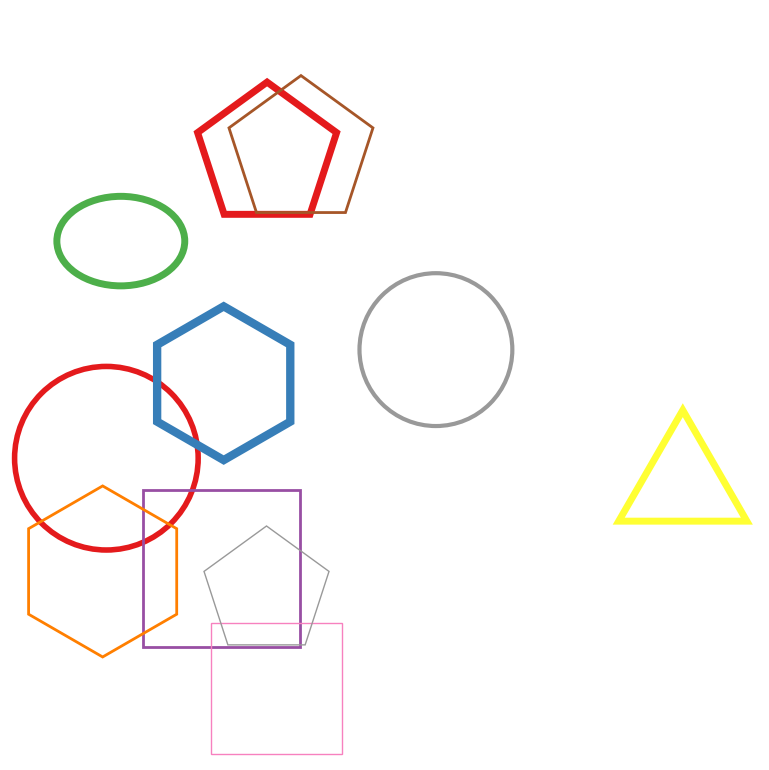[{"shape": "pentagon", "thickness": 2.5, "radius": 0.47, "center": [0.347, 0.798]}, {"shape": "circle", "thickness": 2, "radius": 0.6, "center": [0.138, 0.405]}, {"shape": "hexagon", "thickness": 3, "radius": 0.5, "center": [0.291, 0.502]}, {"shape": "oval", "thickness": 2.5, "radius": 0.42, "center": [0.157, 0.687]}, {"shape": "square", "thickness": 1, "radius": 0.51, "center": [0.287, 0.261]}, {"shape": "hexagon", "thickness": 1, "radius": 0.56, "center": [0.133, 0.258]}, {"shape": "triangle", "thickness": 2.5, "radius": 0.48, "center": [0.887, 0.371]}, {"shape": "pentagon", "thickness": 1, "radius": 0.49, "center": [0.391, 0.804]}, {"shape": "square", "thickness": 0.5, "radius": 0.43, "center": [0.36, 0.106]}, {"shape": "circle", "thickness": 1.5, "radius": 0.5, "center": [0.566, 0.546]}, {"shape": "pentagon", "thickness": 0.5, "radius": 0.43, "center": [0.346, 0.232]}]